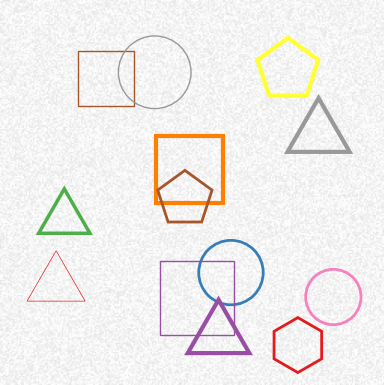[{"shape": "hexagon", "thickness": 2, "radius": 0.36, "center": [0.774, 0.104]}, {"shape": "triangle", "thickness": 0.5, "radius": 0.44, "center": [0.146, 0.261]}, {"shape": "circle", "thickness": 2, "radius": 0.42, "center": [0.6, 0.292]}, {"shape": "triangle", "thickness": 2.5, "radius": 0.38, "center": [0.167, 0.433]}, {"shape": "square", "thickness": 1, "radius": 0.48, "center": [0.512, 0.226]}, {"shape": "triangle", "thickness": 3, "radius": 0.46, "center": [0.568, 0.129]}, {"shape": "square", "thickness": 3, "radius": 0.43, "center": [0.492, 0.56]}, {"shape": "pentagon", "thickness": 3, "radius": 0.41, "center": [0.748, 0.819]}, {"shape": "pentagon", "thickness": 2, "radius": 0.37, "center": [0.48, 0.483]}, {"shape": "square", "thickness": 1, "radius": 0.36, "center": [0.275, 0.797]}, {"shape": "circle", "thickness": 2, "radius": 0.36, "center": [0.866, 0.229]}, {"shape": "triangle", "thickness": 3, "radius": 0.47, "center": [0.827, 0.652]}, {"shape": "circle", "thickness": 1, "radius": 0.47, "center": [0.402, 0.812]}]